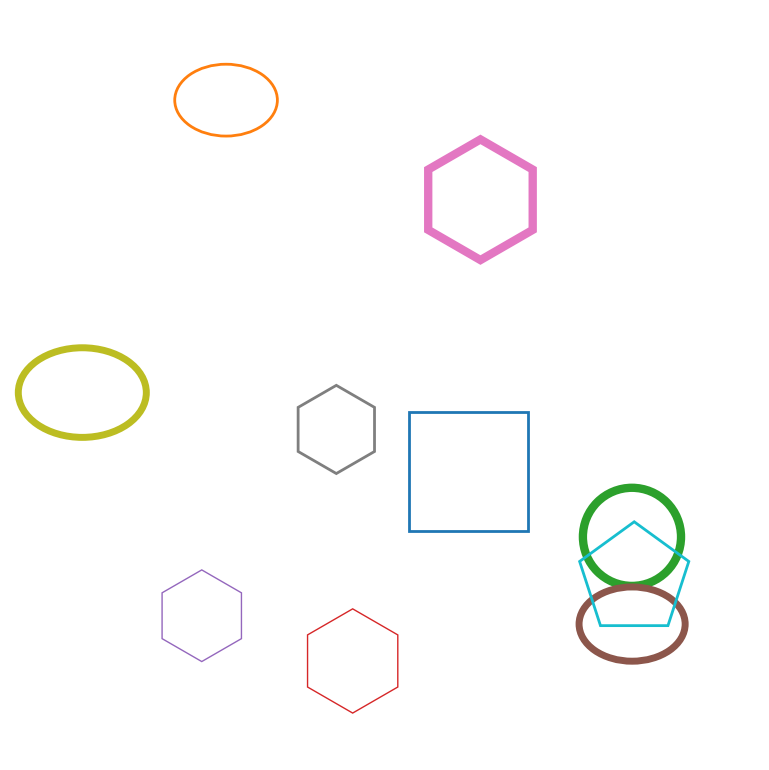[{"shape": "square", "thickness": 1, "radius": 0.39, "center": [0.608, 0.388]}, {"shape": "oval", "thickness": 1, "radius": 0.33, "center": [0.294, 0.87]}, {"shape": "circle", "thickness": 3, "radius": 0.32, "center": [0.821, 0.303]}, {"shape": "hexagon", "thickness": 0.5, "radius": 0.34, "center": [0.458, 0.142]}, {"shape": "hexagon", "thickness": 0.5, "radius": 0.3, "center": [0.262, 0.2]}, {"shape": "oval", "thickness": 2.5, "radius": 0.34, "center": [0.821, 0.19]}, {"shape": "hexagon", "thickness": 3, "radius": 0.39, "center": [0.624, 0.741]}, {"shape": "hexagon", "thickness": 1, "radius": 0.29, "center": [0.437, 0.442]}, {"shape": "oval", "thickness": 2.5, "radius": 0.42, "center": [0.107, 0.49]}, {"shape": "pentagon", "thickness": 1, "radius": 0.37, "center": [0.824, 0.248]}]